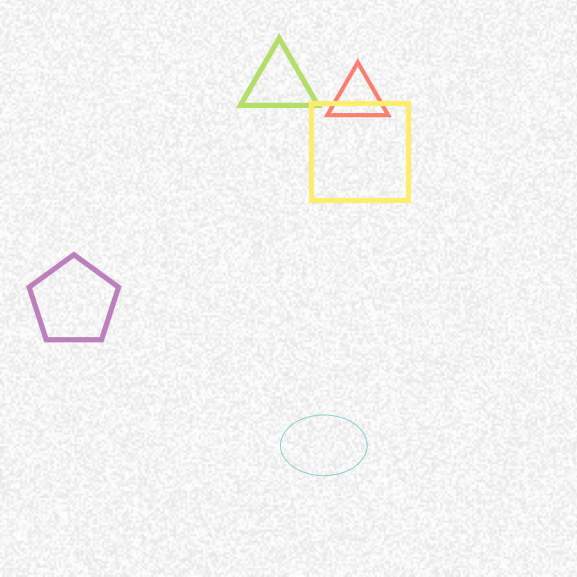[{"shape": "oval", "thickness": 0.5, "radius": 0.38, "center": [0.561, 0.228]}, {"shape": "triangle", "thickness": 2, "radius": 0.3, "center": [0.62, 0.83]}, {"shape": "triangle", "thickness": 2.5, "radius": 0.39, "center": [0.483, 0.855]}, {"shape": "pentagon", "thickness": 2.5, "radius": 0.41, "center": [0.128, 0.477]}, {"shape": "square", "thickness": 2.5, "radius": 0.42, "center": [0.623, 0.737]}]